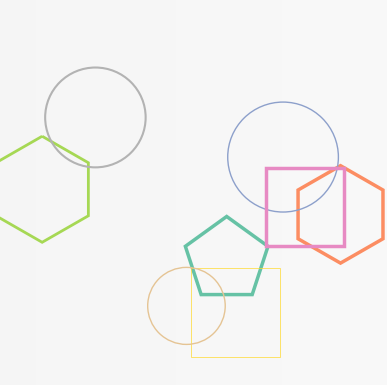[{"shape": "pentagon", "thickness": 2.5, "radius": 0.56, "center": [0.585, 0.326]}, {"shape": "hexagon", "thickness": 2.5, "radius": 0.63, "center": [0.879, 0.443]}, {"shape": "circle", "thickness": 1, "radius": 0.71, "center": [0.73, 0.592]}, {"shape": "square", "thickness": 2.5, "radius": 0.51, "center": [0.787, 0.462]}, {"shape": "hexagon", "thickness": 2, "radius": 0.69, "center": [0.109, 0.508]}, {"shape": "square", "thickness": 0.5, "radius": 0.57, "center": [0.608, 0.189]}, {"shape": "circle", "thickness": 1, "radius": 0.5, "center": [0.481, 0.205]}, {"shape": "circle", "thickness": 1.5, "radius": 0.65, "center": [0.246, 0.695]}]